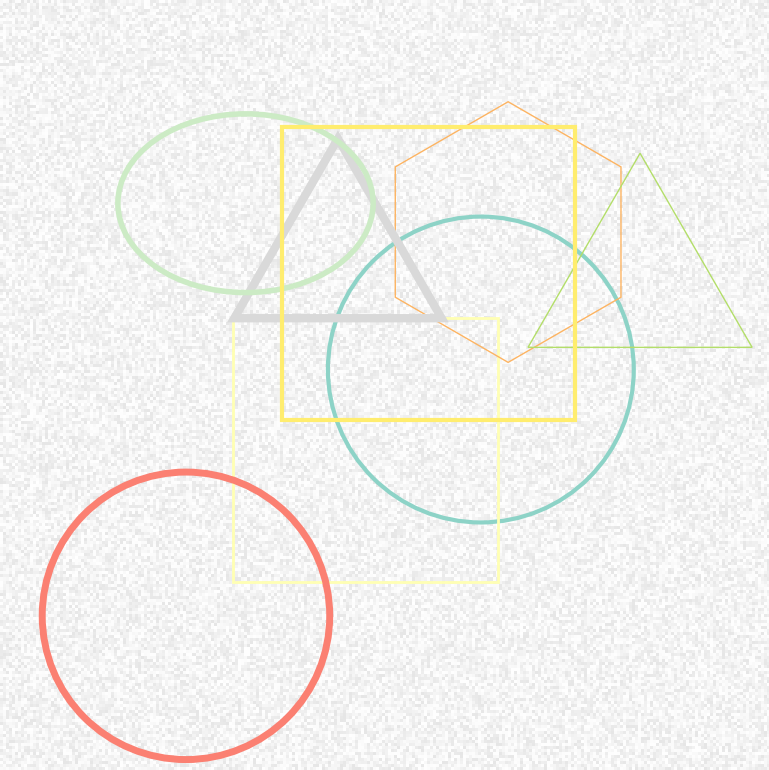[{"shape": "circle", "thickness": 1.5, "radius": 0.99, "center": [0.624, 0.52]}, {"shape": "square", "thickness": 1, "radius": 0.86, "center": [0.474, 0.416]}, {"shape": "circle", "thickness": 2.5, "radius": 0.93, "center": [0.242, 0.2]}, {"shape": "hexagon", "thickness": 0.5, "radius": 0.85, "center": [0.66, 0.699]}, {"shape": "triangle", "thickness": 0.5, "radius": 0.84, "center": [0.831, 0.633]}, {"shape": "triangle", "thickness": 3, "radius": 0.78, "center": [0.439, 0.664]}, {"shape": "oval", "thickness": 2, "radius": 0.83, "center": [0.319, 0.736]}, {"shape": "square", "thickness": 1.5, "radius": 0.95, "center": [0.557, 0.645]}]